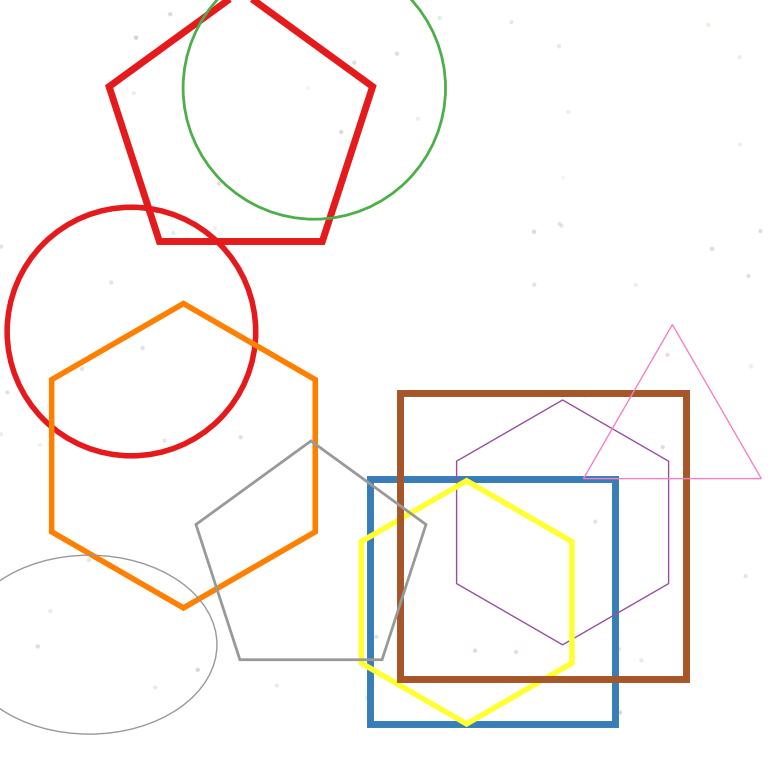[{"shape": "pentagon", "thickness": 2.5, "radius": 0.9, "center": [0.313, 0.832]}, {"shape": "circle", "thickness": 2, "radius": 0.81, "center": [0.171, 0.569]}, {"shape": "square", "thickness": 2.5, "radius": 0.79, "center": [0.64, 0.219]}, {"shape": "circle", "thickness": 1, "radius": 0.85, "center": [0.408, 0.886]}, {"shape": "hexagon", "thickness": 0.5, "radius": 0.79, "center": [0.731, 0.322]}, {"shape": "hexagon", "thickness": 2, "radius": 0.99, "center": [0.238, 0.408]}, {"shape": "hexagon", "thickness": 2, "radius": 0.79, "center": [0.606, 0.218]}, {"shape": "square", "thickness": 2.5, "radius": 0.93, "center": [0.705, 0.304]}, {"shape": "triangle", "thickness": 0.5, "radius": 0.67, "center": [0.873, 0.445]}, {"shape": "oval", "thickness": 0.5, "radius": 0.83, "center": [0.116, 0.163]}, {"shape": "pentagon", "thickness": 1, "radius": 0.79, "center": [0.404, 0.27]}]